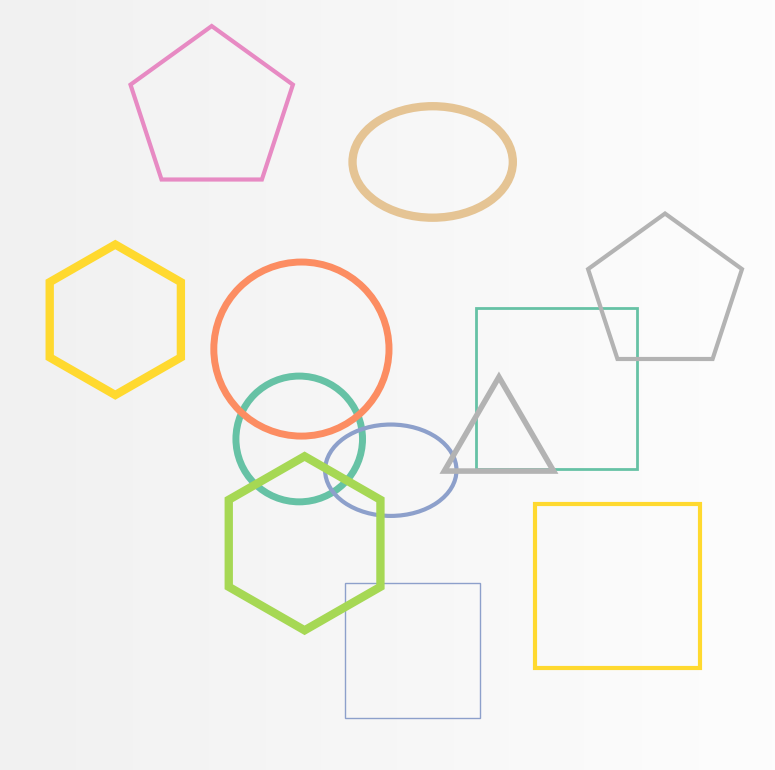[{"shape": "circle", "thickness": 2.5, "radius": 0.41, "center": [0.386, 0.43]}, {"shape": "square", "thickness": 1, "radius": 0.52, "center": [0.718, 0.495]}, {"shape": "circle", "thickness": 2.5, "radius": 0.57, "center": [0.389, 0.547]}, {"shape": "square", "thickness": 0.5, "radius": 0.44, "center": [0.532, 0.155]}, {"shape": "oval", "thickness": 1.5, "radius": 0.42, "center": [0.504, 0.389]}, {"shape": "pentagon", "thickness": 1.5, "radius": 0.55, "center": [0.273, 0.856]}, {"shape": "hexagon", "thickness": 3, "radius": 0.57, "center": [0.393, 0.294]}, {"shape": "hexagon", "thickness": 3, "radius": 0.49, "center": [0.149, 0.585]}, {"shape": "square", "thickness": 1.5, "radius": 0.53, "center": [0.797, 0.239]}, {"shape": "oval", "thickness": 3, "radius": 0.52, "center": [0.558, 0.79]}, {"shape": "pentagon", "thickness": 1.5, "radius": 0.52, "center": [0.858, 0.618]}, {"shape": "triangle", "thickness": 2, "radius": 0.41, "center": [0.644, 0.429]}]